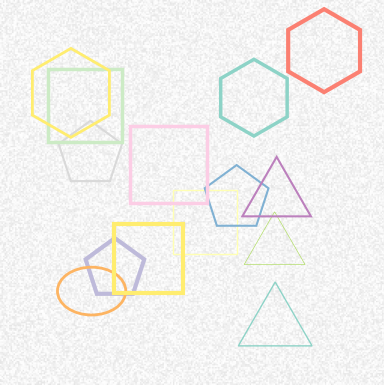[{"shape": "triangle", "thickness": 1, "radius": 0.55, "center": [0.715, 0.157]}, {"shape": "hexagon", "thickness": 2.5, "radius": 0.5, "center": [0.66, 0.746]}, {"shape": "square", "thickness": 1, "radius": 0.41, "center": [0.532, 0.423]}, {"shape": "pentagon", "thickness": 3, "radius": 0.4, "center": [0.298, 0.302]}, {"shape": "hexagon", "thickness": 3, "radius": 0.54, "center": [0.842, 0.868]}, {"shape": "pentagon", "thickness": 1.5, "radius": 0.44, "center": [0.615, 0.484]}, {"shape": "oval", "thickness": 2, "radius": 0.44, "center": [0.238, 0.244]}, {"shape": "triangle", "thickness": 0.5, "radius": 0.46, "center": [0.713, 0.359]}, {"shape": "square", "thickness": 2.5, "radius": 0.5, "center": [0.437, 0.574]}, {"shape": "pentagon", "thickness": 1.5, "radius": 0.43, "center": [0.235, 0.6]}, {"shape": "triangle", "thickness": 1.5, "radius": 0.51, "center": [0.719, 0.49]}, {"shape": "square", "thickness": 2.5, "radius": 0.48, "center": [0.221, 0.726]}, {"shape": "square", "thickness": 3, "radius": 0.45, "center": [0.386, 0.329]}, {"shape": "hexagon", "thickness": 2, "radius": 0.58, "center": [0.184, 0.759]}]